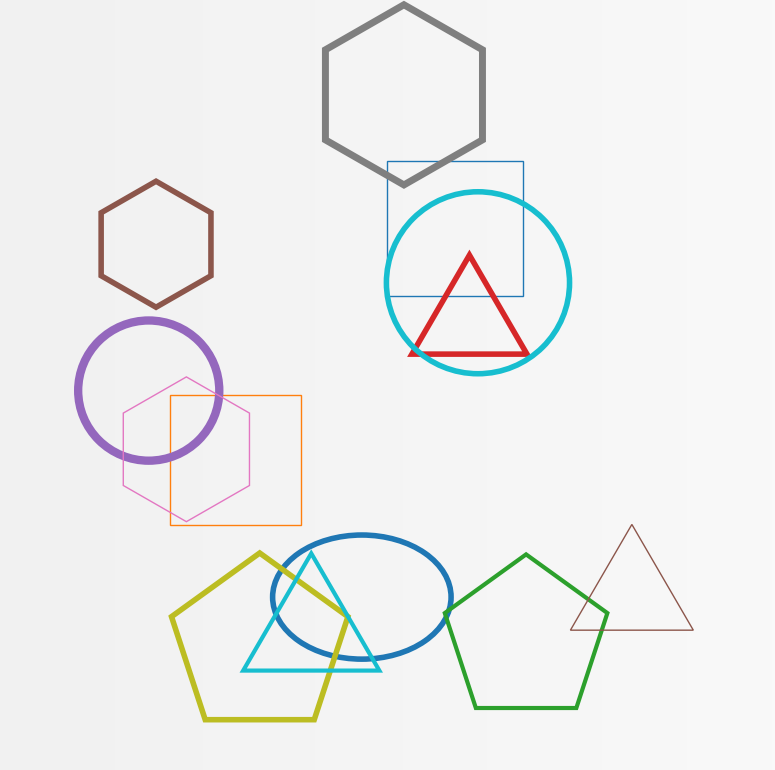[{"shape": "square", "thickness": 0.5, "radius": 0.44, "center": [0.588, 0.703]}, {"shape": "oval", "thickness": 2, "radius": 0.58, "center": [0.467, 0.225]}, {"shape": "square", "thickness": 0.5, "radius": 0.42, "center": [0.304, 0.403]}, {"shape": "pentagon", "thickness": 1.5, "radius": 0.55, "center": [0.679, 0.17]}, {"shape": "triangle", "thickness": 2, "radius": 0.43, "center": [0.606, 0.583]}, {"shape": "circle", "thickness": 3, "radius": 0.46, "center": [0.192, 0.493]}, {"shape": "triangle", "thickness": 0.5, "radius": 0.46, "center": [0.815, 0.227]}, {"shape": "hexagon", "thickness": 2, "radius": 0.41, "center": [0.201, 0.683]}, {"shape": "hexagon", "thickness": 0.5, "radius": 0.47, "center": [0.24, 0.417]}, {"shape": "hexagon", "thickness": 2.5, "radius": 0.58, "center": [0.521, 0.877]}, {"shape": "pentagon", "thickness": 2, "radius": 0.6, "center": [0.335, 0.162]}, {"shape": "circle", "thickness": 2, "radius": 0.59, "center": [0.617, 0.633]}, {"shape": "triangle", "thickness": 1.5, "radius": 0.51, "center": [0.402, 0.18]}]